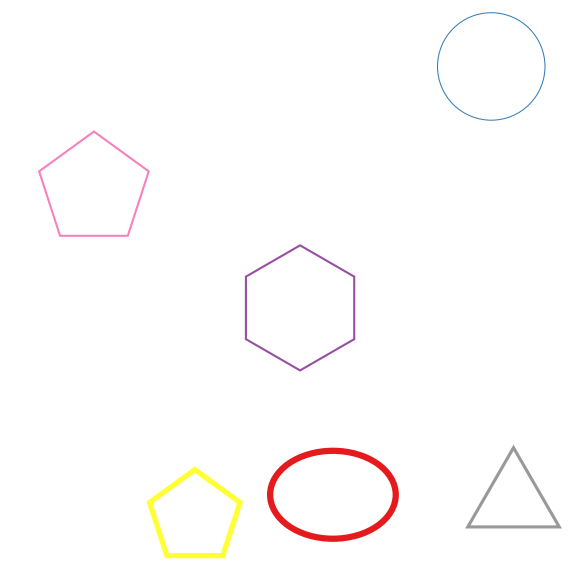[{"shape": "oval", "thickness": 3, "radius": 0.54, "center": [0.577, 0.142]}, {"shape": "circle", "thickness": 0.5, "radius": 0.47, "center": [0.851, 0.884]}, {"shape": "hexagon", "thickness": 1, "radius": 0.54, "center": [0.52, 0.466]}, {"shape": "pentagon", "thickness": 2.5, "radius": 0.41, "center": [0.337, 0.104]}, {"shape": "pentagon", "thickness": 1, "radius": 0.5, "center": [0.163, 0.672]}, {"shape": "triangle", "thickness": 1.5, "radius": 0.46, "center": [0.889, 0.132]}]